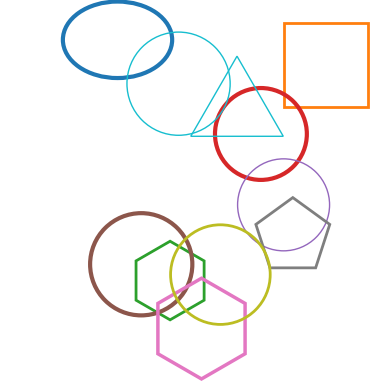[{"shape": "oval", "thickness": 3, "radius": 0.71, "center": [0.305, 0.897]}, {"shape": "square", "thickness": 2, "radius": 0.54, "center": [0.847, 0.832]}, {"shape": "hexagon", "thickness": 2, "radius": 0.51, "center": [0.442, 0.271]}, {"shape": "circle", "thickness": 3, "radius": 0.6, "center": [0.678, 0.652]}, {"shape": "circle", "thickness": 1, "radius": 0.6, "center": [0.737, 0.468]}, {"shape": "circle", "thickness": 3, "radius": 0.66, "center": [0.367, 0.314]}, {"shape": "hexagon", "thickness": 2.5, "radius": 0.65, "center": [0.523, 0.146]}, {"shape": "pentagon", "thickness": 2, "radius": 0.5, "center": [0.761, 0.386]}, {"shape": "circle", "thickness": 2, "radius": 0.65, "center": [0.572, 0.287]}, {"shape": "circle", "thickness": 1, "radius": 0.67, "center": [0.464, 0.783]}, {"shape": "triangle", "thickness": 1, "radius": 0.69, "center": [0.616, 0.715]}]